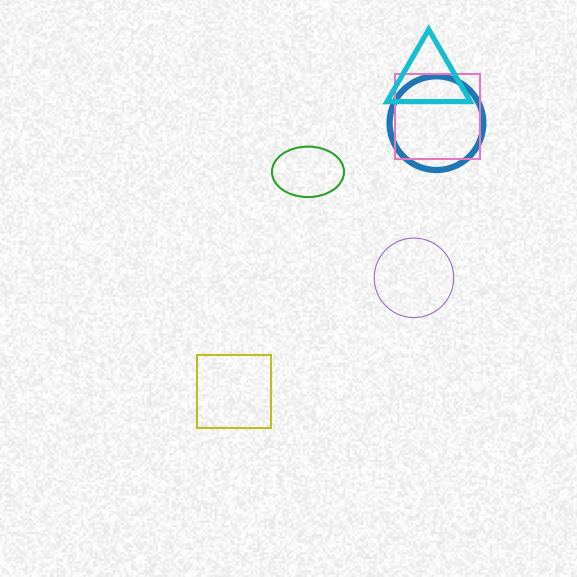[{"shape": "circle", "thickness": 3, "radius": 0.41, "center": [0.756, 0.786]}, {"shape": "oval", "thickness": 1, "radius": 0.31, "center": [0.533, 0.702]}, {"shape": "circle", "thickness": 0.5, "radius": 0.34, "center": [0.717, 0.518]}, {"shape": "square", "thickness": 1, "radius": 0.37, "center": [0.757, 0.798]}, {"shape": "square", "thickness": 1, "radius": 0.32, "center": [0.405, 0.321]}, {"shape": "triangle", "thickness": 2.5, "radius": 0.42, "center": [0.742, 0.865]}]